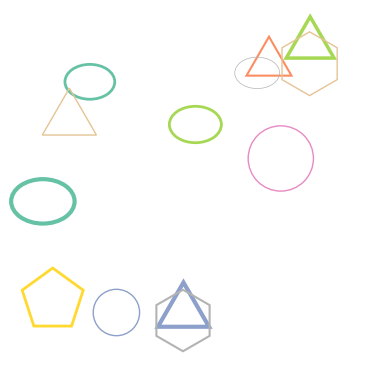[{"shape": "oval", "thickness": 3, "radius": 0.41, "center": [0.111, 0.477]}, {"shape": "oval", "thickness": 2, "radius": 0.32, "center": [0.233, 0.788]}, {"shape": "triangle", "thickness": 1.5, "radius": 0.34, "center": [0.699, 0.837]}, {"shape": "triangle", "thickness": 3, "radius": 0.38, "center": [0.477, 0.19]}, {"shape": "circle", "thickness": 1, "radius": 0.3, "center": [0.302, 0.188]}, {"shape": "circle", "thickness": 1, "radius": 0.42, "center": [0.729, 0.588]}, {"shape": "oval", "thickness": 2, "radius": 0.34, "center": [0.507, 0.677]}, {"shape": "triangle", "thickness": 2.5, "radius": 0.36, "center": [0.806, 0.885]}, {"shape": "pentagon", "thickness": 2, "radius": 0.42, "center": [0.137, 0.22]}, {"shape": "hexagon", "thickness": 1, "radius": 0.41, "center": [0.804, 0.835]}, {"shape": "triangle", "thickness": 1, "radius": 0.41, "center": [0.18, 0.69]}, {"shape": "hexagon", "thickness": 1.5, "radius": 0.4, "center": [0.475, 0.168]}, {"shape": "oval", "thickness": 0.5, "radius": 0.29, "center": [0.668, 0.811]}]